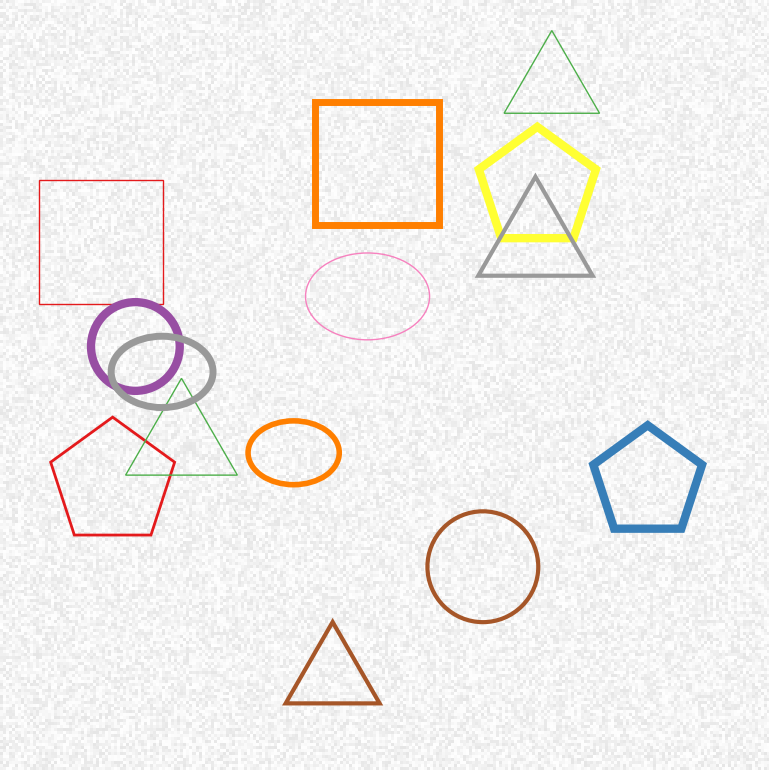[{"shape": "pentagon", "thickness": 1, "radius": 0.42, "center": [0.146, 0.374]}, {"shape": "square", "thickness": 0.5, "radius": 0.4, "center": [0.131, 0.685]}, {"shape": "pentagon", "thickness": 3, "radius": 0.37, "center": [0.841, 0.373]}, {"shape": "triangle", "thickness": 0.5, "radius": 0.42, "center": [0.236, 0.425]}, {"shape": "triangle", "thickness": 0.5, "radius": 0.36, "center": [0.717, 0.889]}, {"shape": "circle", "thickness": 3, "radius": 0.29, "center": [0.176, 0.55]}, {"shape": "square", "thickness": 2.5, "radius": 0.4, "center": [0.489, 0.788]}, {"shape": "oval", "thickness": 2, "radius": 0.3, "center": [0.381, 0.412]}, {"shape": "pentagon", "thickness": 3, "radius": 0.4, "center": [0.698, 0.755]}, {"shape": "triangle", "thickness": 1.5, "radius": 0.35, "center": [0.432, 0.122]}, {"shape": "circle", "thickness": 1.5, "radius": 0.36, "center": [0.627, 0.264]}, {"shape": "oval", "thickness": 0.5, "radius": 0.4, "center": [0.477, 0.615]}, {"shape": "oval", "thickness": 2.5, "radius": 0.33, "center": [0.211, 0.517]}, {"shape": "triangle", "thickness": 1.5, "radius": 0.43, "center": [0.695, 0.685]}]